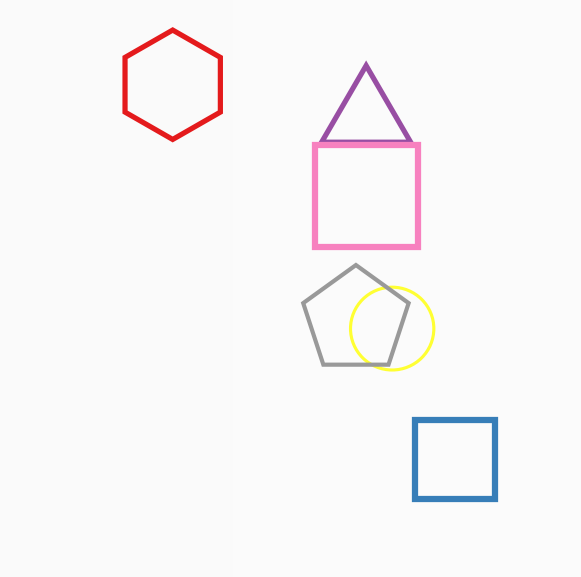[{"shape": "hexagon", "thickness": 2.5, "radius": 0.47, "center": [0.297, 0.852]}, {"shape": "square", "thickness": 3, "radius": 0.34, "center": [0.783, 0.203]}, {"shape": "triangle", "thickness": 2.5, "radius": 0.44, "center": [0.63, 0.797]}, {"shape": "circle", "thickness": 1.5, "radius": 0.36, "center": [0.675, 0.43]}, {"shape": "square", "thickness": 3, "radius": 0.44, "center": [0.631, 0.66]}, {"shape": "pentagon", "thickness": 2, "radius": 0.48, "center": [0.612, 0.445]}]